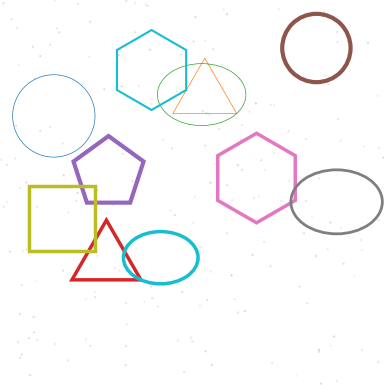[{"shape": "circle", "thickness": 0.5, "radius": 0.53, "center": [0.14, 0.699]}, {"shape": "triangle", "thickness": 0.5, "radius": 0.48, "center": [0.532, 0.753]}, {"shape": "oval", "thickness": 0.5, "radius": 0.57, "center": [0.524, 0.754]}, {"shape": "triangle", "thickness": 2.5, "radius": 0.52, "center": [0.276, 0.325]}, {"shape": "pentagon", "thickness": 3, "radius": 0.48, "center": [0.282, 0.551]}, {"shape": "circle", "thickness": 3, "radius": 0.44, "center": [0.822, 0.875]}, {"shape": "hexagon", "thickness": 2.5, "radius": 0.58, "center": [0.666, 0.538]}, {"shape": "oval", "thickness": 2, "radius": 0.59, "center": [0.874, 0.476]}, {"shape": "square", "thickness": 2.5, "radius": 0.42, "center": [0.161, 0.432]}, {"shape": "hexagon", "thickness": 1.5, "radius": 0.52, "center": [0.394, 0.818]}, {"shape": "oval", "thickness": 2.5, "radius": 0.48, "center": [0.417, 0.331]}]